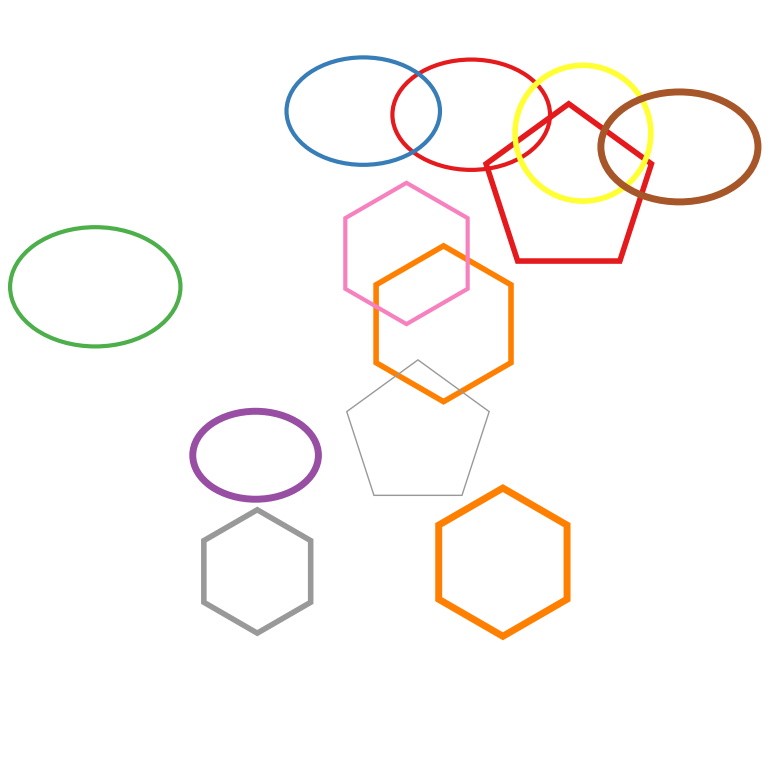[{"shape": "oval", "thickness": 1.5, "radius": 0.51, "center": [0.612, 0.851]}, {"shape": "pentagon", "thickness": 2, "radius": 0.56, "center": [0.739, 0.752]}, {"shape": "oval", "thickness": 1.5, "radius": 0.5, "center": [0.472, 0.856]}, {"shape": "oval", "thickness": 1.5, "radius": 0.55, "center": [0.124, 0.628]}, {"shape": "oval", "thickness": 2.5, "radius": 0.41, "center": [0.332, 0.409]}, {"shape": "hexagon", "thickness": 2, "radius": 0.51, "center": [0.576, 0.58]}, {"shape": "hexagon", "thickness": 2.5, "radius": 0.48, "center": [0.653, 0.27]}, {"shape": "circle", "thickness": 2, "radius": 0.44, "center": [0.757, 0.827]}, {"shape": "oval", "thickness": 2.5, "radius": 0.51, "center": [0.882, 0.809]}, {"shape": "hexagon", "thickness": 1.5, "radius": 0.46, "center": [0.528, 0.671]}, {"shape": "hexagon", "thickness": 2, "radius": 0.4, "center": [0.334, 0.258]}, {"shape": "pentagon", "thickness": 0.5, "radius": 0.49, "center": [0.543, 0.435]}]